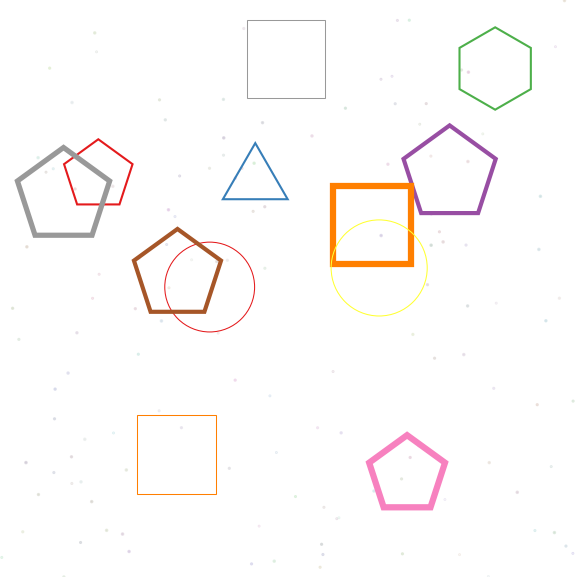[{"shape": "circle", "thickness": 0.5, "radius": 0.39, "center": [0.363, 0.502]}, {"shape": "pentagon", "thickness": 1, "radius": 0.31, "center": [0.17, 0.696]}, {"shape": "triangle", "thickness": 1, "radius": 0.32, "center": [0.442, 0.687]}, {"shape": "hexagon", "thickness": 1, "radius": 0.36, "center": [0.857, 0.881]}, {"shape": "pentagon", "thickness": 2, "radius": 0.42, "center": [0.779, 0.698]}, {"shape": "square", "thickness": 0.5, "radius": 0.34, "center": [0.306, 0.213]}, {"shape": "square", "thickness": 3, "radius": 0.34, "center": [0.644, 0.609]}, {"shape": "circle", "thickness": 0.5, "radius": 0.42, "center": [0.657, 0.535]}, {"shape": "pentagon", "thickness": 2, "radius": 0.4, "center": [0.307, 0.523]}, {"shape": "pentagon", "thickness": 3, "radius": 0.35, "center": [0.705, 0.177]}, {"shape": "square", "thickness": 0.5, "radius": 0.34, "center": [0.495, 0.898]}, {"shape": "pentagon", "thickness": 2.5, "radius": 0.42, "center": [0.11, 0.66]}]